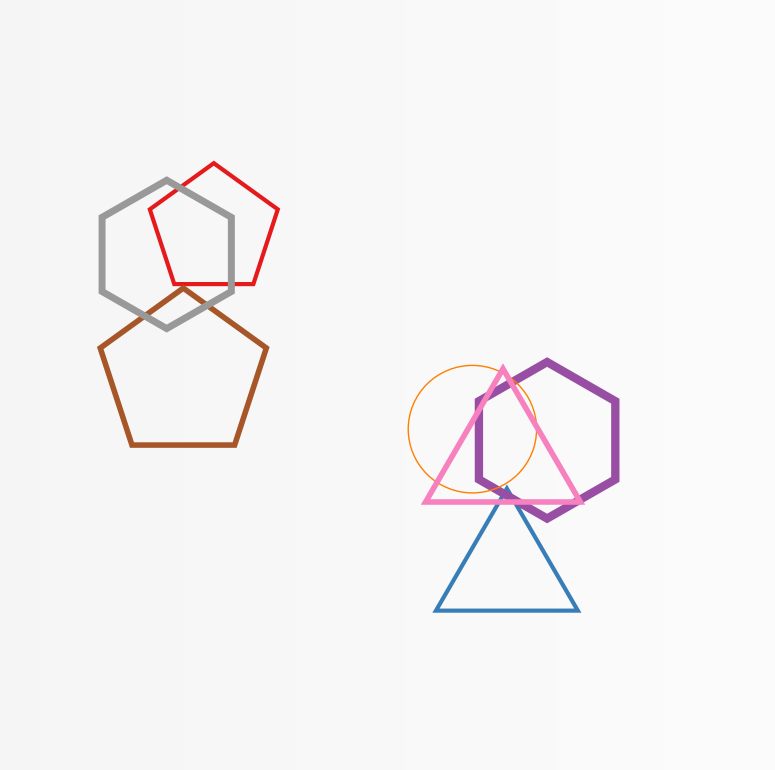[{"shape": "pentagon", "thickness": 1.5, "radius": 0.43, "center": [0.276, 0.701]}, {"shape": "triangle", "thickness": 1.5, "radius": 0.53, "center": [0.654, 0.26]}, {"shape": "hexagon", "thickness": 3, "radius": 0.51, "center": [0.706, 0.428]}, {"shape": "circle", "thickness": 0.5, "radius": 0.41, "center": [0.61, 0.443]}, {"shape": "pentagon", "thickness": 2, "radius": 0.56, "center": [0.237, 0.513]}, {"shape": "triangle", "thickness": 2, "radius": 0.58, "center": [0.649, 0.406]}, {"shape": "hexagon", "thickness": 2.5, "radius": 0.48, "center": [0.215, 0.67]}]